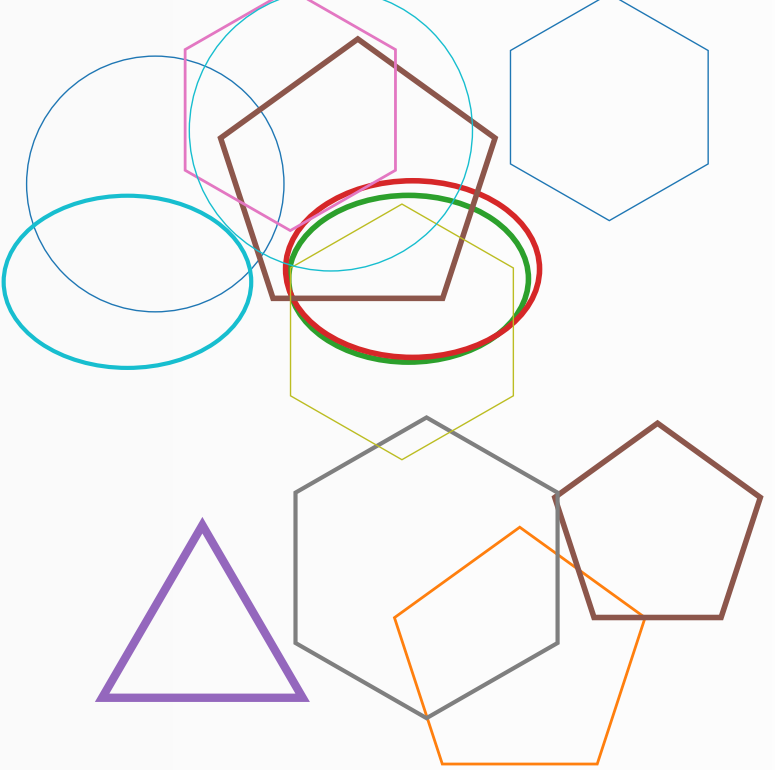[{"shape": "circle", "thickness": 0.5, "radius": 0.83, "center": [0.2, 0.761]}, {"shape": "hexagon", "thickness": 0.5, "radius": 0.74, "center": [0.786, 0.861]}, {"shape": "pentagon", "thickness": 1, "radius": 0.85, "center": [0.671, 0.145]}, {"shape": "oval", "thickness": 2, "radius": 0.77, "center": [0.527, 0.638]}, {"shape": "oval", "thickness": 2, "radius": 0.82, "center": [0.532, 0.651]}, {"shape": "triangle", "thickness": 3, "radius": 0.75, "center": [0.261, 0.169]}, {"shape": "pentagon", "thickness": 2, "radius": 0.93, "center": [0.462, 0.763]}, {"shape": "pentagon", "thickness": 2, "radius": 0.7, "center": [0.848, 0.311]}, {"shape": "hexagon", "thickness": 1, "radius": 0.78, "center": [0.375, 0.857]}, {"shape": "hexagon", "thickness": 1.5, "radius": 0.98, "center": [0.55, 0.263]}, {"shape": "hexagon", "thickness": 0.5, "radius": 0.83, "center": [0.519, 0.569]}, {"shape": "oval", "thickness": 1.5, "radius": 0.8, "center": [0.164, 0.634]}, {"shape": "circle", "thickness": 0.5, "radius": 0.91, "center": [0.427, 0.831]}]